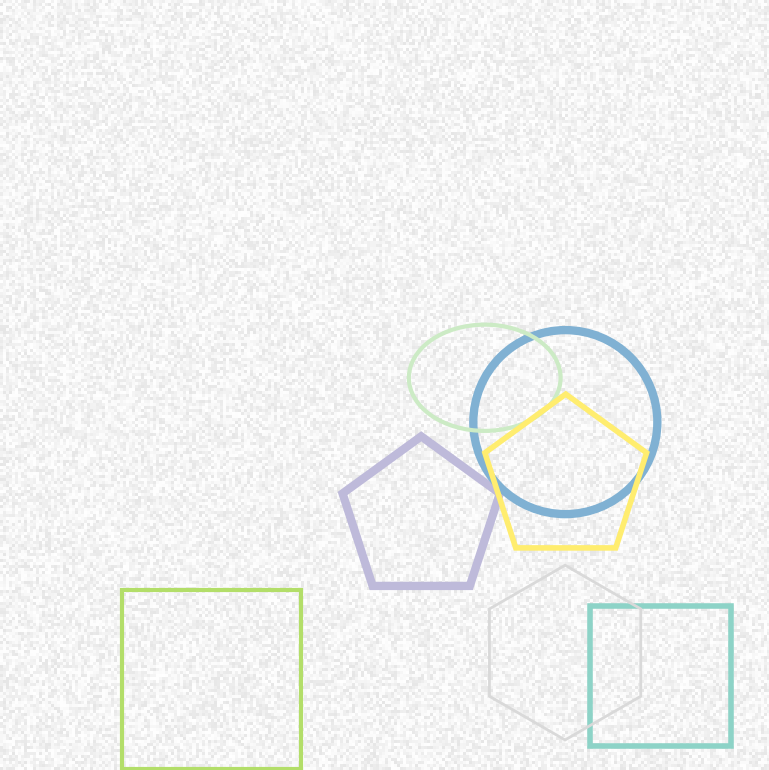[{"shape": "square", "thickness": 2, "radius": 0.45, "center": [0.858, 0.122]}, {"shape": "pentagon", "thickness": 3, "radius": 0.54, "center": [0.547, 0.326]}, {"shape": "circle", "thickness": 3, "radius": 0.6, "center": [0.734, 0.452]}, {"shape": "square", "thickness": 1.5, "radius": 0.58, "center": [0.275, 0.118]}, {"shape": "hexagon", "thickness": 1, "radius": 0.57, "center": [0.734, 0.152]}, {"shape": "oval", "thickness": 1.5, "radius": 0.49, "center": [0.63, 0.509]}, {"shape": "pentagon", "thickness": 2, "radius": 0.55, "center": [0.735, 0.378]}]